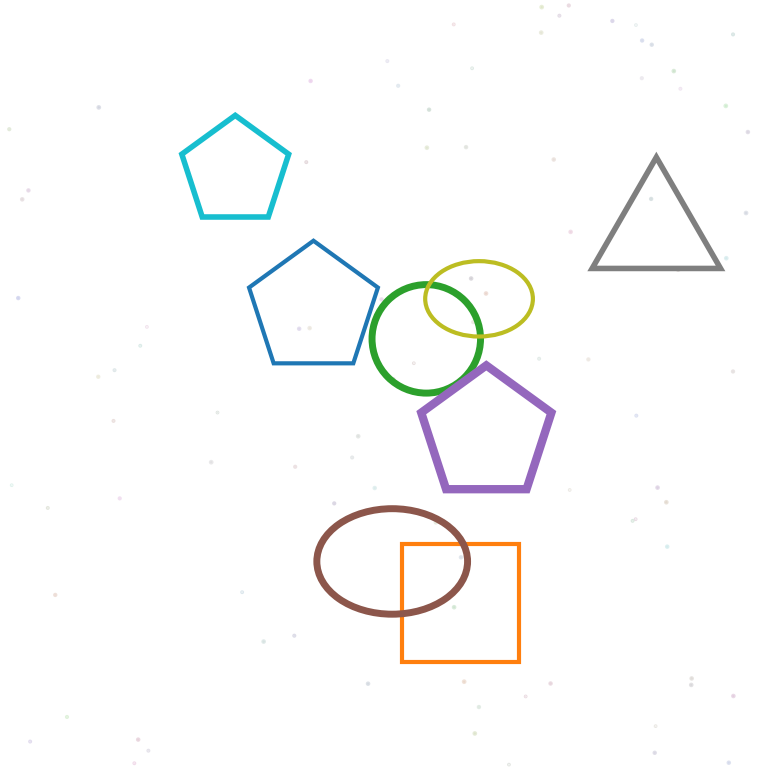[{"shape": "pentagon", "thickness": 1.5, "radius": 0.44, "center": [0.407, 0.599]}, {"shape": "square", "thickness": 1.5, "radius": 0.38, "center": [0.598, 0.217]}, {"shape": "circle", "thickness": 2.5, "radius": 0.35, "center": [0.554, 0.56]}, {"shape": "pentagon", "thickness": 3, "radius": 0.44, "center": [0.632, 0.437]}, {"shape": "oval", "thickness": 2.5, "radius": 0.49, "center": [0.509, 0.271]}, {"shape": "triangle", "thickness": 2, "radius": 0.48, "center": [0.852, 0.699]}, {"shape": "oval", "thickness": 1.5, "radius": 0.35, "center": [0.622, 0.612]}, {"shape": "pentagon", "thickness": 2, "radius": 0.36, "center": [0.306, 0.777]}]